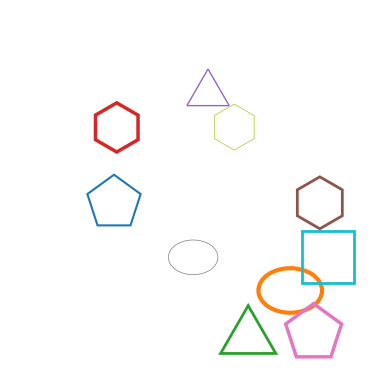[{"shape": "pentagon", "thickness": 1.5, "radius": 0.36, "center": [0.296, 0.473]}, {"shape": "oval", "thickness": 3, "radius": 0.41, "center": [0.754, 0.246]}, {"shape": "triangle", "thickness": 2, "radius": 0.41, "center": [0.645, 0.123]}, {"shape": "hexagon", "thickness": 2.5, "radius": 0.32, "center": [0.303, 0.669]}, {"shape": "triangle", "thickness": 1, "radius": 0.32, "center": [0.54, 0.757]}, {"shape": "hexagon", "thickness": 2, "radius": 0.34, "center": [0.831, 0.473]}, {"shape": "pentagon", "thickness": 2.5, "radius": 0.38, "center": [0.815, 0.135]}, {"shape": "oval", "thickness": 0.5, "radius": 0.32, "center": [0.502, 0.332]}, {"shape": "hexagon", "thickness": 0.5, "radius": 0.3, "center": [0.608, 0.67]}, {"shape": "square", "thickness": 2, "radius": 0.33, "center": [0.852, 0.333]}]